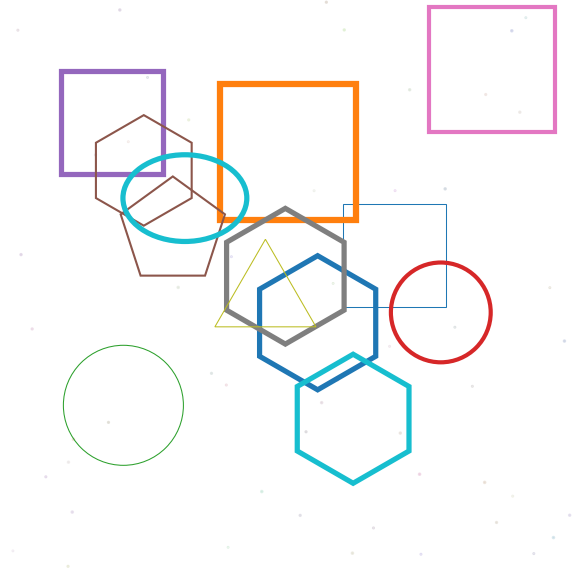[{"shape": "hexagon", "thickness": 2.5, "radius": 0.58, "center": [0.55, 0.44]}, {"shape": "square", "thickness": 0.5, "radius": 0.45, "center": [0.683, 0.557]}, {"shape": "square", "thickness": 3, "radius": 0.59, "center": [0.499, 0.736]}, {"shape": "circle", "thickness": 0.5, "radius": 0.52, "center": [0.214, 0.297]}, {"shape": "circle", "thickness": 2, "radius": 0.43, "center": [0.763, 0.458]}, {"shape": "square", "thickness": 2.5, "radius": 0.44, "center": [0.194, 0.786]}, {"shape": "pentagon", "thickness": 1, "radius": 0.47, "center": [0.299, 0.599]}, {"shape": "hexagon", "thickness": 1, "radius": 0.48, "center": [0.249, 0.704]}, {"shape": "square", "thickness": 2, "radius": 0.54, "center": [0.852, 0.879]}, {"shape": "hexagon", "thickness": 2.5, "radius": 0.59, "center": [0.494, 0.521]}, {"shape": "triangle", "thickness": 0.5, "radius": 0.51, "center": [0.46, 0.484]}, {"shape": "oval", "thickness": 2.5, "radius": 0.54, "center": [0.32, 0.656]}, {"shape": "hexagon", "thickness": 2.5, "radius": 0.56, "center": [0.611, 0.274]}]